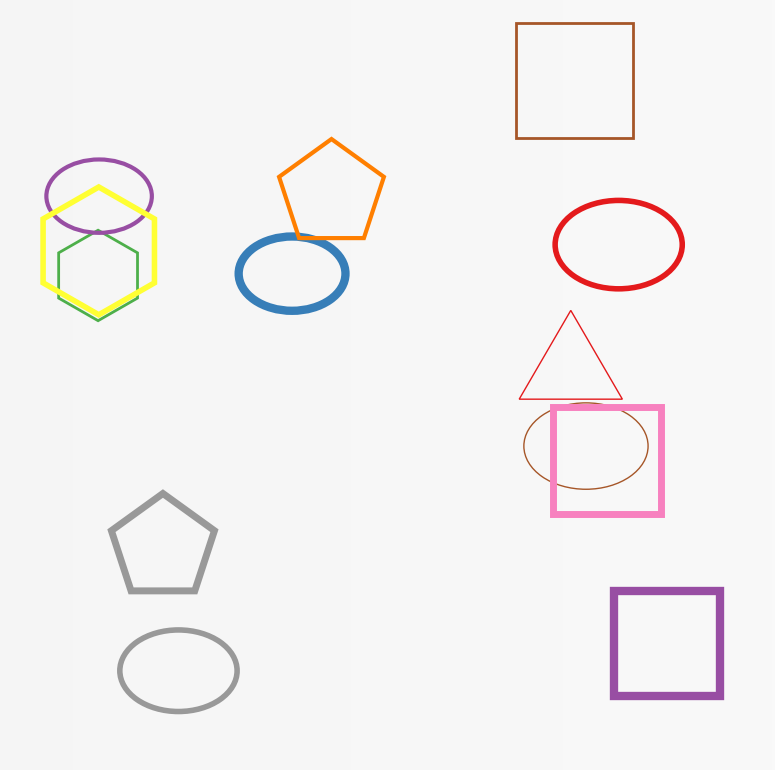[{"shape": "triangle", "thickness": 0.5, "radius": 0.38, "center": [0.736, 0.52]}, {"shape": "oval", "thickness": 2, "radius": 0.41, "center": [0.798, 0.682]}, {"shape": "oval", "thickness": 3, "radius": 0.34, "center": [0.377, 0.645]}, {"shape": "hexagon", "thickness": 1, "radius": 0.29, "center": [0.127, 0.642]}, {"shape": "square", "thickness": 3, "radius": 0.34, "center": [0.861, 0.164]}, {"shape": "oval", "thickness": 1.5, "radius": 0.34, "center": [0.128, 0.745]}, {"shape": "pentagon", "thickness": 1.5, "radius": 0.36, "center": [0.428, 0.748]}, {"shape": "hexagon", "thickness": 2, "radius": 0.41, "center": [0.127, 0.674]}, {"shape": "square", "thickness": 1, "radius": 0.38, "center": [0.741, 0.895]}, {"shape": "oval", "thickness": 0.5, "radius": 0.4, "center": [0.756, 0.421]}, {"shape": "square", "thickness": 2.5, "radius": 0.35, "center": [0.783, 0.402]}, {"shape": "pentagon", "thickness": 2.5, "radius": 0.35, "center": [0.21, 0.289]}, {"shape": "oval", "thickness": 2, "radius": 0.38, "center": [0.23, 0.129]}]